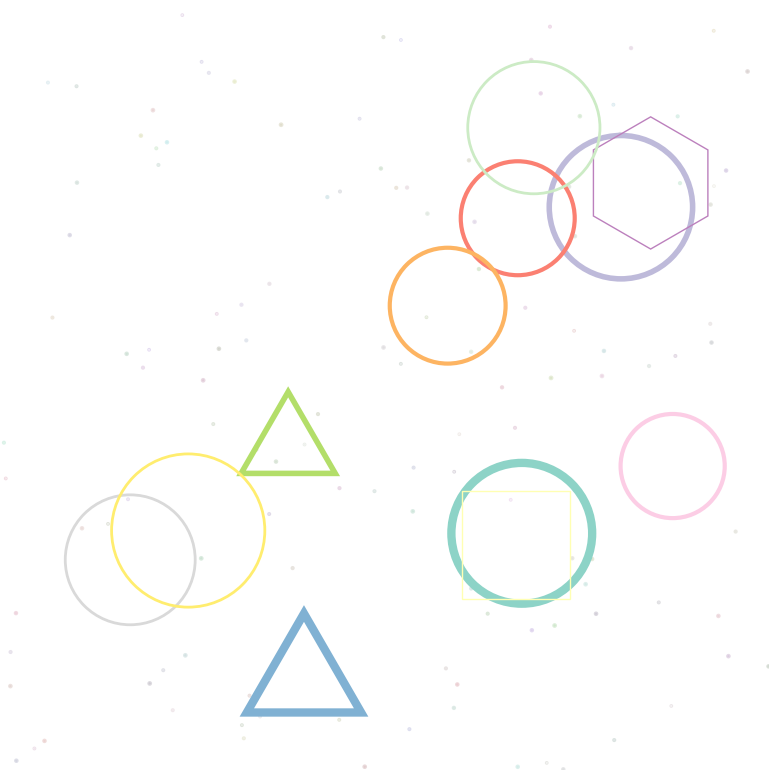[{"shape": "circle", "thickness": 3, "radius": 0.46, "center": [0.678, 0.307]}, {"shape": "square", "thickness": 0.5, "radius": 0.35, "center": [0.67, 0.292]}, {"shape": "circle", "thickness": 2, "radius": 0.47, "center": [0.806, 0.731]}, {"shape": "circle", "thickness": 1.5, "radius": 0.37, "center": [0.672, 0.717]}, {"shape": "triangle", "thickness": 3, "radius": 0.43, "center": [0.395, 0.118]}, {"shape": "circle", "thickness": 1.5, "radius": 0.38, "center": [0.581, 0.603]}, {"shape": "triangle", "thickness": 2, "radius": 0.35, "center": [0.374, 0.42]}, {"shape": "circle", "thickness": 1.5, "radius": 0.34, "center": [0.874, 0.395]}, {"shape": "circle", "thickness": 1, "radius": 0.42, "center": [0.169, 0.273]}, {"shape": "hexagon", "thickness": 0.5, "radius": 0.43, "center": [0.845, 0.762]}, {"shape": "circle", "thickness": 1, "radius": 0.43, "center": [0.693, 0.834]}, {"shape": "circle", "thickness": 1, "radius": 0.5, "center": [0.244, 0.311]}]